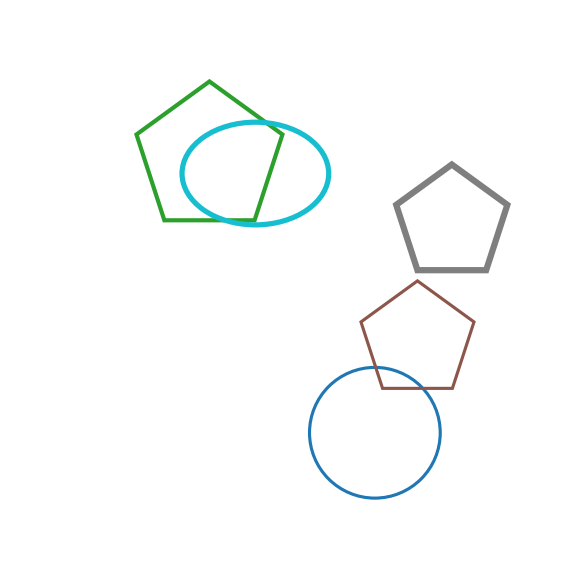[{"shape": "circle", "thickness": 1.5, "radius": 0.57, "center": [0.649, 0.25]}, {"shape": "pentagon", "thickness": 2, "radius": 0.66, "center": [0.363, 0.725]}, {"shape": "pentagon", "thickness": 1.5, "radius": 0.51, "center": [0.723, 0.41]}, {"shape": "pentagon", "thickness": 3, "radius": 0.51, "center": [0.782, 0.613]}, {"shape": "oval", "thickness": 2.5, "radius": 0.63, "center": [0.442, 0.699]}]